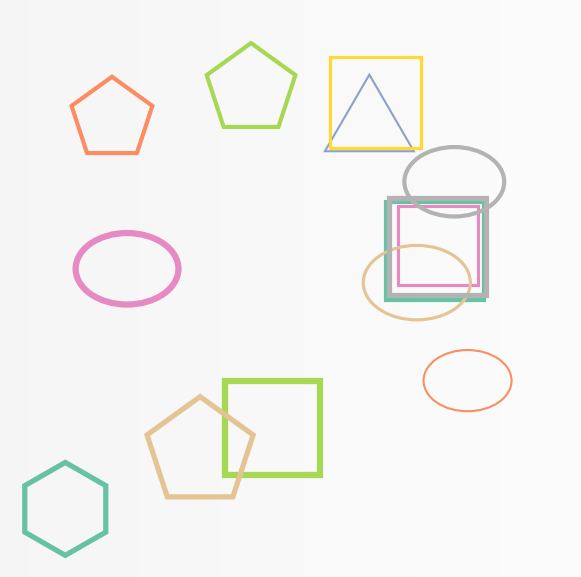[{"shape": "square", "thickness": 2, "radius": 0.42, "center": [0.749, 0.565]}, {"shape": "hexagon", "thickness": 2.5, "radius": 0.4, "center": [0.112, 0.118]}, {"shape": "pentagon", "thickness": 2, "radius": 0.37, "center": [0.193, 0.793]}, {"shape": "oval", "thickness": 1, "radius": 0.38, "center": [0.804, 0.34]}, {"shape": "triangle", "thickness": 1, "radius": 0.44, "center": [0.635, 0.781]}, {"shape": "oval", "thickness": 3, "radius": 0.44, "center": [0.219, 0.534]}, {"shape": "square", "thickness": 1.5, "radius": 0.34, "center": [0.754, 0.574]}, {"shape": "pentagon", "thickness": 2, "radius": 0.4, "center": [0.432, 0.844]}, {"shape": "square", "thickness": 3, "radius": 0.41, "center": [0.468, 0.258]}, {"shape": "square", "thickness": 1.5, "radius": 0.39, "center": [0.646, 0.821]}, {"shape": "pentagon", "thickness": 2.5, "radius": 0.48, "center": [0.344, 0.216]}, {"shape": "oval", "thickness": 1.5, "radius": 0.46, "center": [0.717, 0.51]}, {"shape": "square", "thickness": 2.5, "radius": 0.42, "center": [0.753, 0.572]}, {"shape": "oval", "thickness": 2, "radius": 0.43, "center": [0.782, 0.684]}]